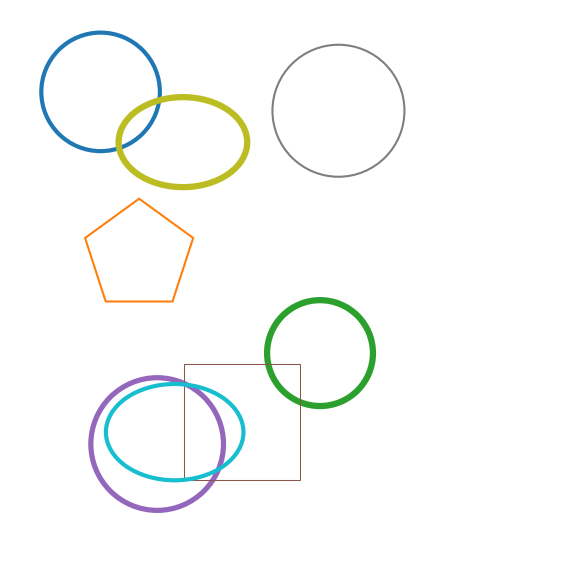[{"shape": "circle", "thickness": 2, "radius": 0.51, "center": [0.174, 0.84]}, {"shape": "pentagon", "thickness": 1, "radius": 0.49, "center": [0.241, 0.557]}, {"shape": "circle", "thickness": 3, "radius": 0.46, "center": [0.554, 0.388]}, {"shape": "circle", "thickness": 2.5, "radius": 0.57, "center": [0.272, 0.23]}, {"shape": "square", "thickness": 0.5, "radius": 0.5, "center": [0.419, 0.268]}, {"shape": "circle", "thickness": 1, "radius": 0.57, "center": [0.586, 0.807]}, {"shape": "oval", "thickness": 3, "radius": 0.56, "center": [0.317, 0.753]}, {"shape": "oval", "thickness": 2, "radius": 0.6, "center": [0.302, 0.251]}]